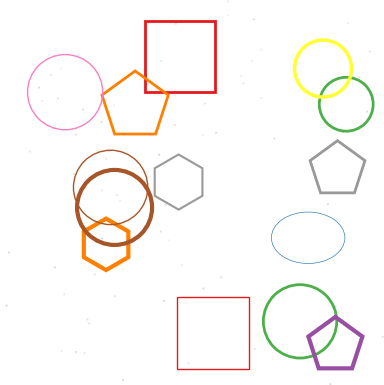[{"shape": "square", "thickness": 2, "radius": 0.46, "center": [0.467, 0.854]}, {"shape": "square", "thickness": 1, "radius": 0.47, "center": [0.552, 0.136]}, {"shape": "oval", "thickness": 0.5, "radius": 0.48, "center": [0.8, 0.382]}, {"shape": "circle", "thickness": 2, "radius": 0.48, "center": [0.779, 0.165]}, {"shape": "circle", "thickness": 2, "radius": 0.35, "center": [0.899, 0.729]}, {"shape": "pentagon", "thickness": 3, "radius": 0.37, "center": [0.871, 0.103]}, {"shape": "pentagon", "thickness": 2, "radius": 0.45, "center": [0.351, 0.725]}, {"shape": "hexagon", "thickness": 3, "radius": 0.33, "center": [0.276, 0.365]}, {"shape": "circle", "thickness": 2.5, "radius": 0.37, "center": [0.839, 0.822]}, {"shape": "circle", "thickness": 3, "radius": 0.49, "center": [0.298, 0.461]}, {"shape": "circle", "thickness": 1, "radius": 0.48, "center": [0.287, 0.513]}, {"shape": "circle", "thickness": 1, "radius": 0.49, "center": [0.169, 0.761]}, {"shape": "hexagon", "thickness": 1.5, "radius": 0.36, "center": [0.464, 0.527]}, {"shape": "pentagon", "thickness": 2, "radius": 0.37, "center": [0.877, 0.56]}]